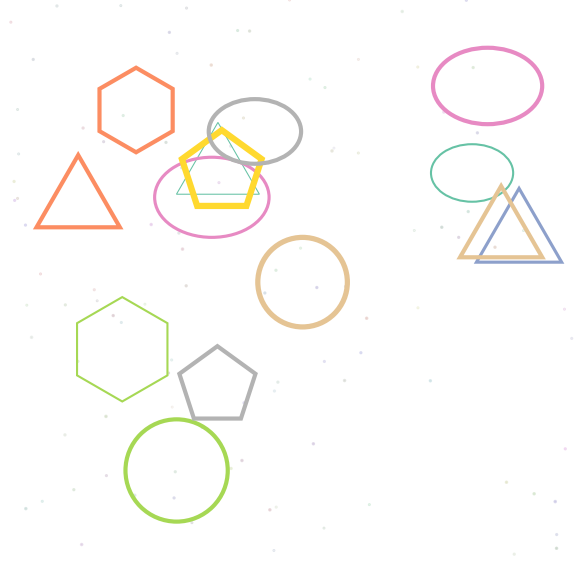[{"shape": "triangle", "thickness": 0.5, "radius": 0.41, "center": [0.377, 0.704]}, {"shape": "oval", "thickness": 1, "radius": 0.36, "center": [0.817, 0.7]}, {"shape": "hexagon", "thickness": 2, "radius": 0.37, "center": [0.236, 0.809]}, {"shape": "triangle", "thickness": 2, "radius": 0.42, "center": [0.135, 0.647]}, {"shape": "triangle", "thickness": 1.5, "radius": 0.43, "center": [0.899, 0.588]}, {"shape": "oval", "thickness": 2, "radius": 0.47, "center": [0.844, 0.85]}, {"shape": "oval", "thickness": 1.5, "radius": 0.5, "center": [0.367, 0.657]}, {"shape": "hexagon", "thickness": 1, "radius": 0.45, "center": [0.212, 0.394]}, {"shape": "circle", "thickness": 2, "radius": 0.44, "center": [0.306, 0.184]}, {"shape": "pentagon", "thickness": 3, "radius": 0.36, "center": [0.384, 0.701]}, {"shape": "circle", "thickness": 2.5, "radius": 0.39, "center": [0.524, 0.511]}, {"shape": "triangle", "thickness": 2, "radius": 0.41, "center": [0.868, 0.595]}, {"shape": "pentagon", "thickness": 2, "radius": 0.35, "center": [0.376, 0.33]}, {"shape": "oval", "thickness": 2, "radius": 0.4, "center": [0.441, 0.772]}]